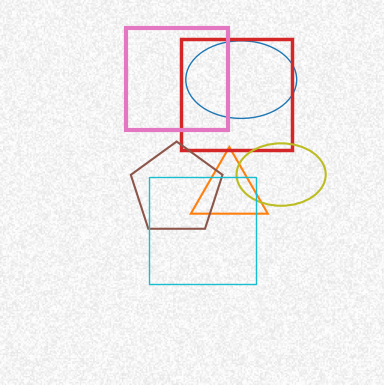[{"shape": "oval", "thickness": 1, "radius": 0.72, "center": [0.627, 0.793]}, {"shape": "triangle", "thickness": 1.5, "radius": 0.58, "center": [0.596, 0.503]}, {"shape": "square", "thickness": 2.5, "radius": 0.72, "center": [0.614, 0.755]}, {"shape": "pentagon", "thickness": 1.5, "radius": 0.63, "center": [0.459, 0.507]}, {"shape": "square", "thickness": 3, "radius": 0.66, "center": [0.46, 0.796]}, {"shape": "oval", "thickness": 1.5, "radius": 0.58, "center": [0.73, 0.547]}, {"shape": "square", "thickness": 1, "radius": 0.69, "center": [0.527, 0.402]}]